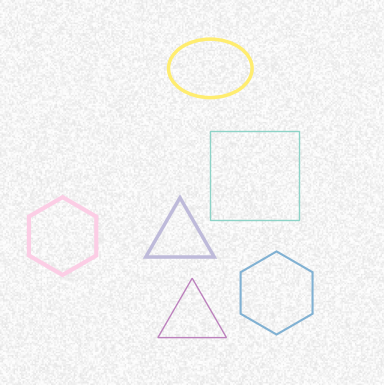[{"shape": "square", "thickness": 1, "radius": 0.58, "center": [0.662, 0.544]}, {"shape": "triangle", "thickness": 2.5, "radius": 0.51, "center": [0.468, 0.384]}, {"shape": "hexagon", "thickness": 1.5, "radius": 0.54, "center": [0.718, 0.239]}, {"shape": "hexagon", "thickness": 3, "radius": 0.51, "center": [0.163, 0.387]}, {"shape": "triangle", "thickness": 1, "radius": 0.51, "center": [0.499, 0.175]}, {"shape": "oval", "thickness": 2.5, "radius": 0.54, "center": [0.546, 0.822]}]